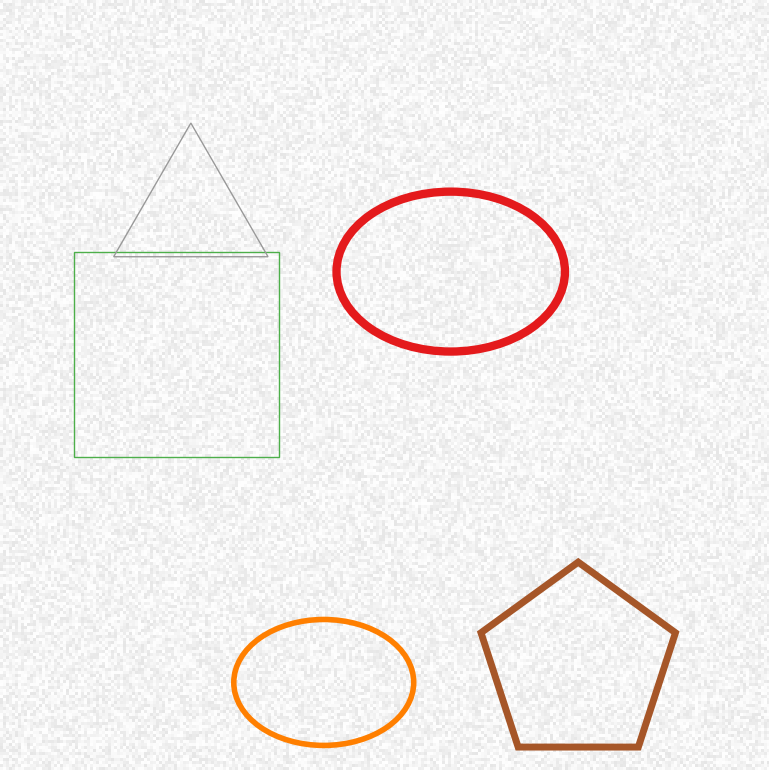[{"shape": "oval", "thickness": 3, "radius": 0.74, "center": [0.585, 0.647]}, {"shape": "square", "thickness": 0.5, "radius": 0.66, "center": [0.229, 0.54]}, {"shape": "oval", "thickness": 2, "radius": 0.58, "center": [0.42, 0.114]}, {"shape": "pentagon", "thickness": 2.5, "radius": 0.66, "center": [0.751, 0.137]}, {"shape": "triangle", "thickness": 0.5, "radius": 0.58, "center": [0.248, 0.724]}]